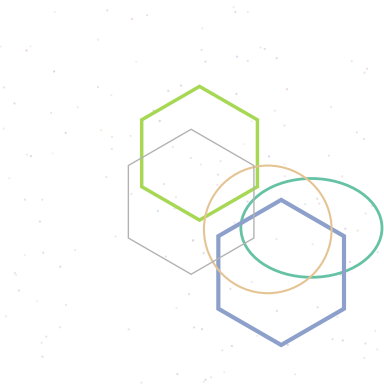[{"shape": "oval", "thickness": 2, "radius": 0.92, "center": [0.809, 0.408]}, {"shape": "hexagon", "thickness": 3, "radius": 0.94, "center": [0.73, 0.292]}, {"shape": "hexagon", "thickness": 2.5, "radius": 0.87, "center": [0.518, 0.602]}, {"shape": "circle", "thickness": 1.5, "radius": 0.83, "center": [0.696, 0.404]}, {"shape": "hexagon", "thickness": 1, "radius": 0.94, "center": [0.496, 0.476]}]